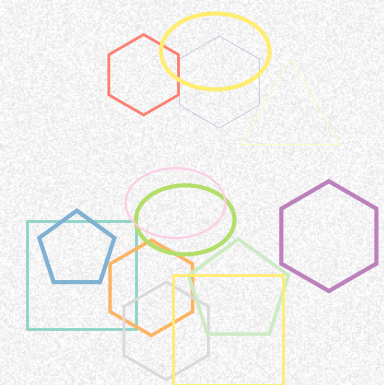[{"shape": "square", "thickness": 2, "radius": 0.7, "center": [0.211, 0.286]}, {"shape": "triangle", "thickness": 0.5, "radius": 0.74, "center": [0.755, 0.699]}, {"shape": "hexagon", "thickness": 0.5, "radius": 0.6, "center": [0.57, 0.787]}, {"shape": "hexagon", "thickness": 2, "radius": 0.52, "center": [0.373, 0.806]}, {"shape": "pentagon", "thickness": 3, "radius": 0.51, "center": [0.2, 0.35]}, {"shape": "hexagon", "thickness": 2.5, "radius": 0.62, "center": [0.393, 0.253]}, {"shape": "oval", "thickness": 3, "radius": 0.64, "center": [0.481, 0.429]}, {"shape": "oval", "thickness": 1.5, "radius": 0.65, "center": [0.456, 0.473]}, {"shape": "hexagon", "thickness": 2, "radius": 0.63, "center": [0.432, 0.14]}, {"shape": "hexagon", "thickness": 3, "radius": 0.71, "center": [0.854, 0.387]}, {"shape": "pentagon", "thickness": 2.5, "radius": 0.68, "center": [0.619, 0.243]}, {"shape": "square", "thickness": 2, "radius": 0.72, "center": [0.592, 0.143]}, {"shape": "oval", "thickness": 3, "radius": 0.71, "center": [0.559, 0.866]}]